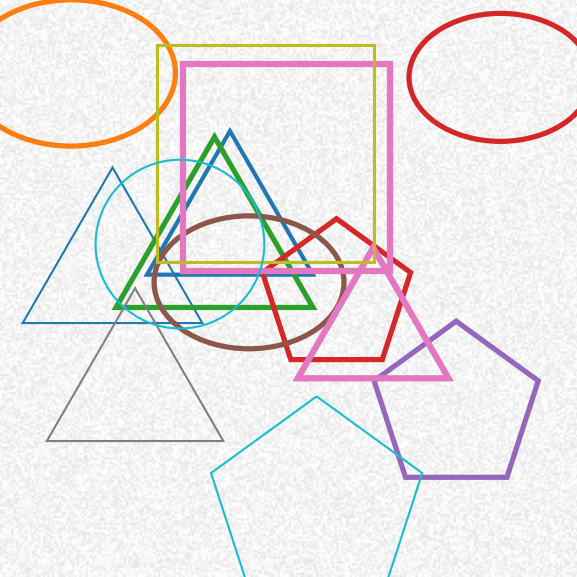[{"shape": "triangle", "thickness": 2, "radius": 0.83, "center": [0.398, 0.606]}, {"shape": "triangle", "thickness": 1, "radius": 0.9, "center": [0.195, 0.53]}, {"shape": "oval", "thickness": 2.5, "radius": 0.9, "center": [0.123, 0.873]}, {"shape": "triangle", "thickness": 2.5, "radius": 0.98, "center": [0.371, 0.565]}, {"shape": "oval", "thickness": 2.5, "radius": 0.79, "center": [0.867, 0.865]}, {"shape": "pentagon", "thickness": 2.5, "radius": 0.67, "center": [0.583, 0.486]}, {"shape": "pentagon", "thickness": 2.5, "radius": 0.75, "center": [0.79, 0.294]}, {"shape": "oval", "thickness": 2.5, "radius": 0.82, "center": [0.431, 0.51]}, {"shape": "triangle", "thickness": 3, "radius": 0.75, "center": [0.646, 0.419]}, {"shape": "square", "thickness": 3, "radius": 0.9, "center": [0.496, 0.709]}, {"shape": "triangle", "thickness": 1, "radius": 0.88, "center": [0.234, 0.324]}, {"shape": "square", "thickness": 1.5, "radius": 0.94, "center": [0.46, 0.734]}, {"shape": "circle", "thickness": 1, "radius": 0.73, "center": [0.312, 0.576]}, {"shape": "pentagon", "thickness": 1, "radius": 0.96, "center": [0.548, 0.121]}]